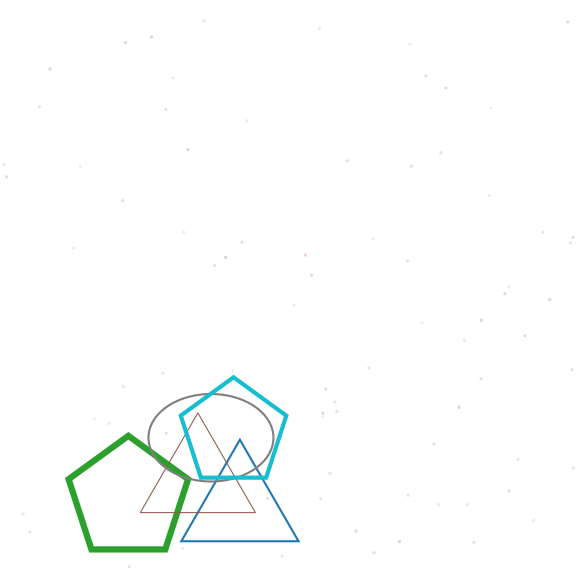[{"shape": "triangle", "thickness": 1, "radius": 0.59, "center": [0.415, 0.121]}, {"shape": "pentagon", "thickness": 3, "radius": 0.54, "center": [0.222, 0.136]}, {"shape": "triangle", "thickness": 0.5, "radius": 0.58, "center": [0.343, 0.169]}, {"shape": "oval", "thickness": 1, "radius": 0.54, "center": [0.365, 0.241]}, {"shape": "pentagon", "thickness": 2, "radius": 0.48, "center": [0.404, 0.25]}]